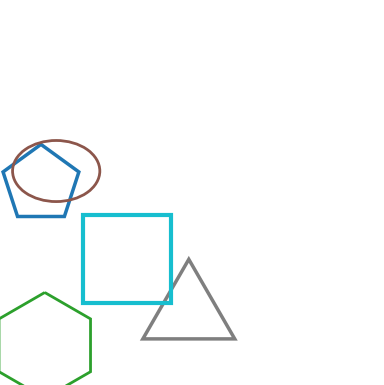[{"shape": "pentagon", "thickness": 2.5, "radius": 0.52, "center": [0.106, 0.521]}, {"shape": "hexagon", "thickness": 2, "radius": 0.69, "center": [0.116, 0.103]}, {"shape": "oval", "thickness": 2, "radius": 0.57, "center": [0.146, 0.556]}, {"shape": "triangle", "thickness": 2.5, "radius": 0.69, "center": [0.49, 0.189]}, {"shape": "square", "thickness": 3, "radius": 0.57, "center": [0.33, 0.328]}]